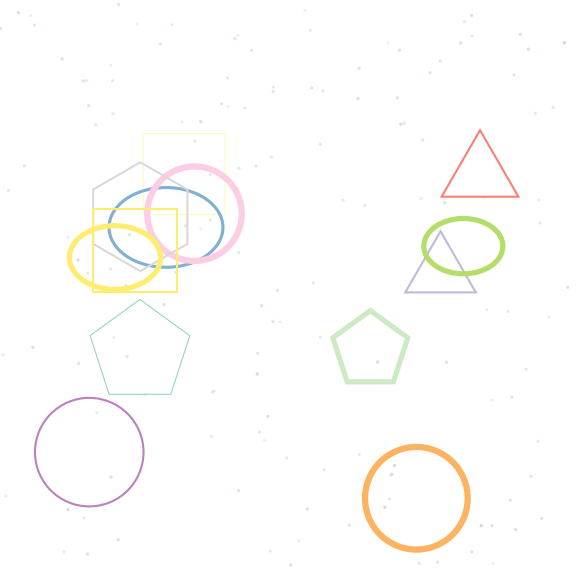[{"shape": "pentagon", "thickness": 0.5, "radius": 0.45, "center": [0.242, 0.39]}, {"shape": "square", "thickness": 0.5, "radius": 0.35, "center": [0.318, 0.698]}, {"shape": "triangle", "thickness": 1, "radius": 0.35, "center": [0.763, 0.528]}, {"shape": "triangle", "thickness": 1, "radius": 0.38, "center": [0.831, 0.697]}, {"shape": "oval", "thickness": 1.5, "radius": 0.49, "center": [0.287, 0.605]}, {"shape": "circle", "thickness": 3, "radius": 0.44, "center": [0.721, 0.136]}, {"shape": "oval", "thickness": 2.5, "radius": 0.34, "center": [0.802, 0.573]}, {"shape": "circle", "thickness": 3, "radius": 0.41, "center": [0.337, 0.629]}, {"shape": "hexagon", "thickness": 1, "radius": 0.47, "center": [0.243, 0.624]}, {"shape": "circle", "thickness": 1, "radius": 0.47, "center": [0.155, 0.216]}, {"shape": "pentagon", "thickness": 2.5, "radius": 0.34, "center": [0.641, 0.393]}, {"shape": "square", "thickness": 1, "radius": 0.36, "center": [0.234, 0.566]}, {"shape": "oval", "thickness": 2.5, "radius": 0.39, "center": [0.199, 0.553]}]